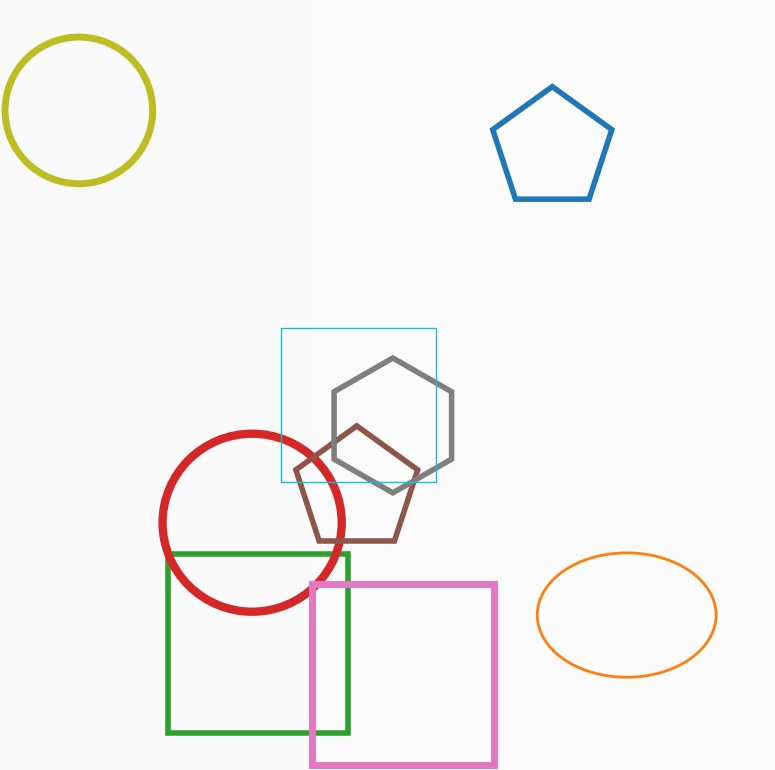[{"shape": "pentagon", "thickness": 2, "radius": 0.4, "center": [0.713, 0.807]}, {"shape": "oval", "thickness": 1, "radius": 0.58, "center": [0.809, 0.201]}, {"shape": "square", "thickness": 2, "radius": 0.58, "center": [0.333, 0.164]}, {"shape": "circle", "thickness": 3, "radius": 0.58, "center": [0.325, 0.321]}, {"shape": "pentagon", "thickness": 2, "radius": 0.41, "center": [0.46, 0.364]}, {"shape": "square", "thickness": 2.5, "radius": 0.59, "center": [0.52, 0.124]}, {"shape": "hexagon", "thickness": 2, "radius": 0.44, "center": [0.507, 0.447]}, {"shape": "circle", "thickness": 2.5, "radius": 0.48, "center": [0.102, 0.857]}, {"shape": "square", "thickness": 0.5, "radius": 0.5, "center": [0.463, 0.474]}]